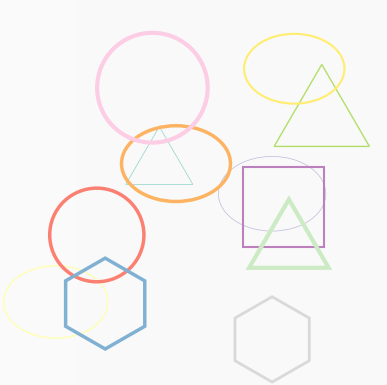[{"shape": "triangle", "thickness": 0.5, "radius": 0.5, "center": [0.411, 0.571]}, {"shape": "oval", "thickness": 1, "radius": 0.67, "center": [0.144, 0.216]}, {"shape": "oval", "thickness": 0.5, "radius": 0.69, "center": [0.702, 0.497]}, {"shape": "circle", "thickness": 2.5, "radius": 0.61, "center": [0.25, 0.39]}, {"shape": "hexagon", "thickness": 2.5, "radius": 0.59, "center": [0.271, 0.212]}, {"shape": "oval", "thickness": 2.5, "radius": 0.7, "center": [0.454, 0.575]}, {"shape": "triangle", "thickness": 1, "radius": 0.71, "center": [0.83, 0.691]}, {"shape": "circle", "thickness": 3, "radius": 0.71, "center": [0.393, 0.772]}, {"shape": "hexagon", "thickness": 2, "radius": 0.55, "center": [0.702, 0.118]}, {"shape": "square", "thickness": 1.5, "radius": 0.52, "center": [0.732, 0.463]}, {"shape": "triangle", "thickness": 3, "radius": 0.59, "center": [0.746, 0.364]}, {"shape": "oval", "thickness": 1.5, "radius": 0.65, "center": [0.759, 0.822]}]